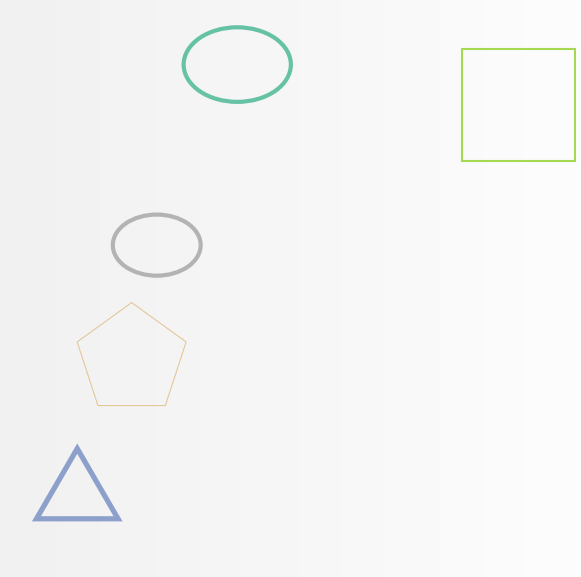[{"shape": "oval", "thickness": 2, "radius": 0.46, "center": [0.408, 0.887]}, {"shape": "triangle", "thickness": 2.5, "radius": 0.41, "center": [0.133, 0.141]}, {"shape": "square", "thickness": 1, "radius": 0.48, "center": [0.892, 0.818]}, {"shape": "pentagon", "thickness": 0.5, "radius": 0.49, "center": [0.226, 0.377]}, {"shape": "oval", "thickness": 2, "radius": 0.38, "center": [0.27, 0.575]}]